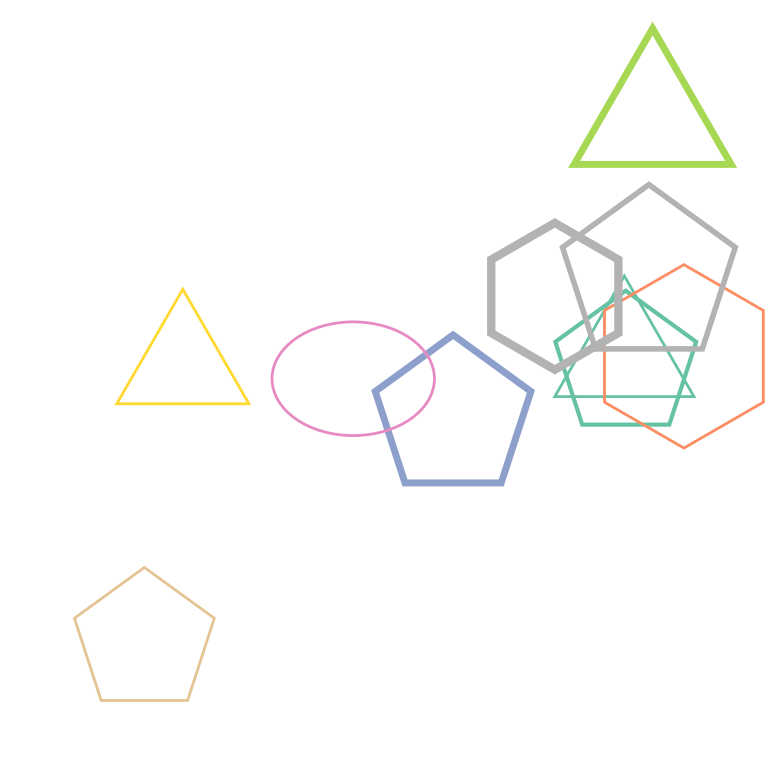[{"shape": "pentagon", "thickness": 1.5, "radius": 0.48, "center": [0.813, 0.526]}, {"shape": "triangle", "thickness": 1, "radius": 0.52, "center": [0.811, 0.537]}, {"shape": "hexagon", "thickness": 1, "radius": 0.6, "center": [0.888, 0.537]}, {"shape": "pentagon", "thickness": 2.5, "radius": 0.53, "center": [0.588, 0.459]}, {"shape": "oval", "thickness": 1, "radius": 0.53, "center": [0.459, 0.508]}, {"shape": "triangle", "thickness": 2.5, "radius": 0.59, "center": [0.848, 0.845]}, {"shape": "triangle", "thickness": 1, "radius": 0.5, "center": [0.237, 0.525]}, {"shape": "pentagon", "thickness": 1, "radius": 0.48, "center": [0.188, 0.168]}, {"shape": "pentagon", "thickness": 2, "radius": 0.59, "center": [0.843, 0.642]}, {"shape": "hexagon", "thickness": 3, "radius": 0.48, "center": [0.721, 0.615]}]